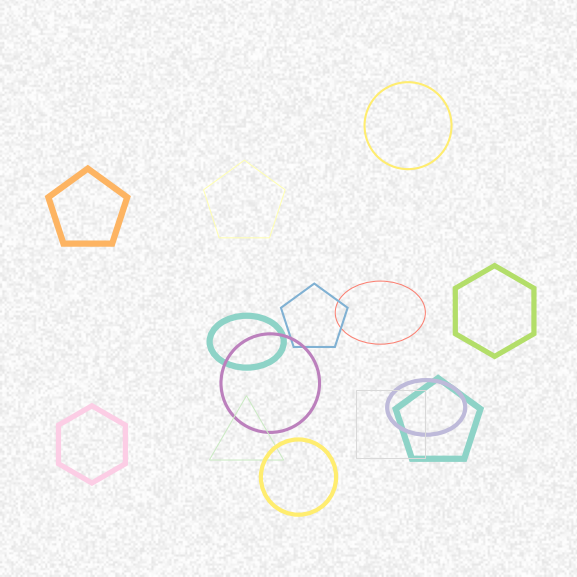[{"shape": "oval", "thickness": 3, "radius": 0.32, "center": [0.427, 0.407]}, {"shape": "pentagon", "thickness": 3, "radius": 0.39, "center": [0.759, 0.267]}, {"shape": "pentagon", "thickness": 0.5, "radius": 0.37, "center": [0.423, 0.647]}, {"shape": "oval", "thickness": 2, "radius": 0.34, "center": [0.738, 0.294]}, {"shape": "oval", "thickness": 0.5, "radius": 0.39, "center": [0.659, 0.458]}, {"shape": "pentagon", "thickness": 1, "radius": 0.3, "center": [0.544, 0.447]}, {"shape": "pentagon", "thickness": 3, "radius": 0.36, "center": [0.152, 0.635]}, {"shape": "hexagon", "thickness": 2.5, "radius": 0.39, "center": [0.856, 0.461]}, {"shape": "hexagon", "thickness": 2.5, "radius": 0.33, "center": [0.159, 0.23]}, {"shape": "square", "thickness": 0.5, "radius": 0.29, "center": [0.676, 0.264]}, {"shape": "circle", "thickness": 1.5, "radius": 0.43, "center": [0.468, 0.336]}, {"shape": "triangle", "thickness": 0.5, "radius": 0.37, "center": [0.427, 0.24]}, {"shape": "circle", "thickness": 2, "radius": 0.33, "center": [0.517, 0.173]}, {"shape": "circle", "thickness": 1, "radius": 0.38, "center": [0.707, 0.782]}]